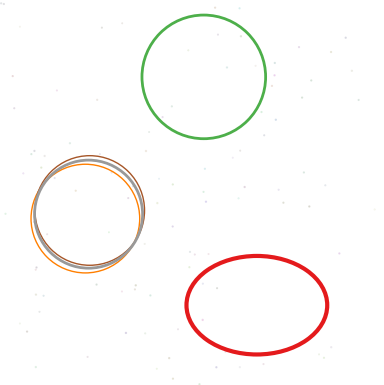[{"shape": "oval", "thickness": 3, "radius": 0.91, "center": [0.667, 0.207]}, {"shape": "circle", "thickness": 2, "radius": 0.8, "center": [0.529, 0.8]}, {"shape": "circle", "thickness": 1, "radius": 0.71, "center": [0.222, 0.432]}, {"shape": "circle", "thickness": 1, "radius": 0.71, "center": [0.233, 0.453]}, {"shape": "circle", "thickness": 2, "radius": 0.7, "center": [0.23, 0.444]}]